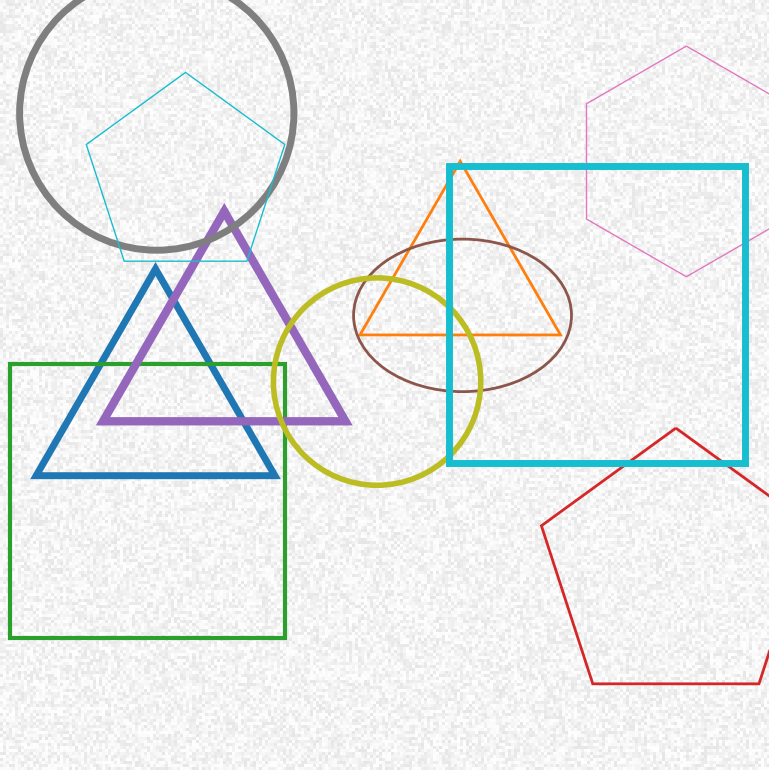[{"shape": "triangle", "thickness": 2.5, "radius": 0.9, "center": [0.202, 0.472]}, {"shape": "triangle", "thickness": 1, "radius": 0.75, "center": [0.598, 0.64]}, {"shape": "square", "thickness": 1.5, "radius": 0.89, "center": [0.192, 0.349]}, {"shape": "pentagon", "thickness": 1, "radius": 0.92, "center": [0.878, 0.26]}, {"shape": "triangle", "thickness": 3, "radius": 0.91, "center": [0.291, 0.544]}, {"shape": "oval", "thickness": 1, "radius": 0.71, "center": [0.601, 0.59]}, {"shape": "hexagon", "thickness": 0.5, "radius": 0.75, "center": [0.891, 0.79]}, {"shape": "circle", "thickness": 2.5, "radius": 0.89, "center": [0.204, 0.853]}, {"shape": "circle", "thickness": 2, "radius": 0.67, "center": [0.49, 0.504]}, {"shape": "pentagon", "thickness": 0.5, "radius": 0.68, "center": [0.241, 0.77]}, {"shape": "square", "thickness": 2.5, "radius": 0.96, "center": [0.775, 0.592]}]